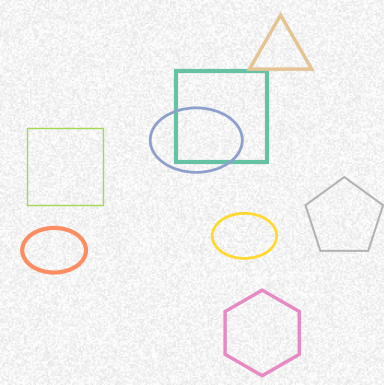[{"shape": "square", "thickness": 3, "radius": 0.59, "center": [0.575, 0.698]}, {"shape": "oval", "thickness": 3, "radius": 0.41, "center": [0.141, 0.35]}, {"shape": "oval", "thickness": 2, "radius": 0.6, "center": [0.51, 0.636]}, {"shape": "hexagon", "thickness": 2.5, "radius": 0.56, "center": [0.681, 0.135]}, {"shape": "square", "thickness": 1, "radius": 0.5, "center": [0.169, 0.567]}, {"shape": "oval", "thickness": 2, "radius": 0.42, "center": [0.635, 0.387]}, {"shape": "triangle", "thickness": 2.5, "radius": 0.47, "center": [0.729, 0.867]}, {"shape": "pentagon", "thickness": 1.5, "radius": 0.53, "center": [0.894, 0.434]}]